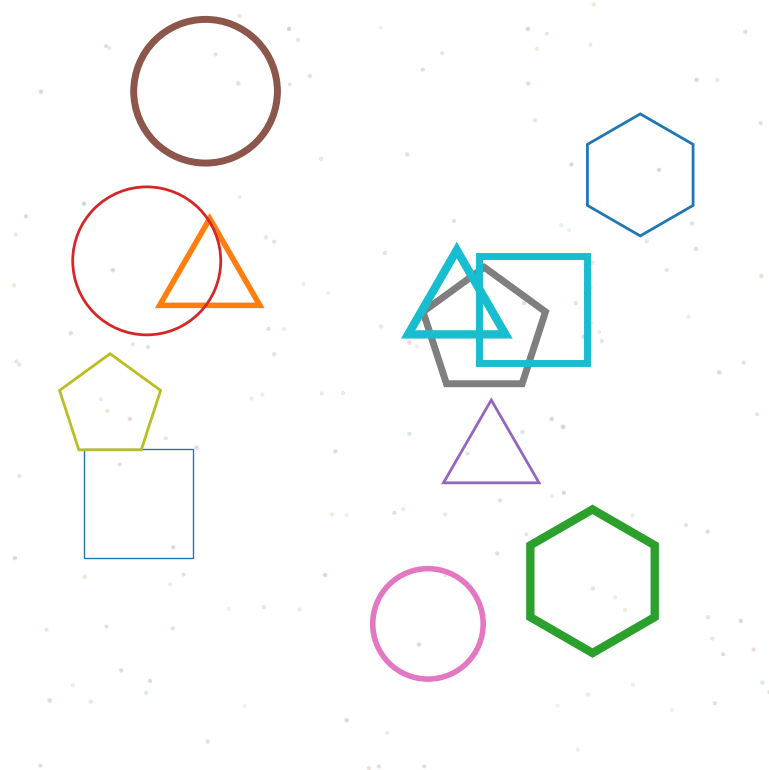[{"shape": "square", "thickness": 0.5, "radius": 0.36, "center": [0.18, 0.346]}, {"shape": "hexagon", "thickness": 1, "radius": 0.4, "center": [0.831, 0.773]}, {"shape": "triangle", "thickness": 2, "radius": 0.38, "center": [0.272, 0.641]}, {"shape": "hexagon", "thickness": 3, "radius": 0.47, "center": [0.77, 0.245]}, {"shape": "circle", "thickness": 1, "radius": 0.48, "center": [0.191, 0.661]}, {"shape": "triangle", "thickness": 1, "radius": 0.36, "center": [0.638, 0.409]}, {"shape": "circle", "thickness": 2.5, "radius": 0.47, "center": [0.267, 0.882]}, {"shape": "circle", "thickness": 2, "radius": 0.36, "center": [0.556, 0.19]}, {"shape": "pentagon", "thickness": 2.5, "radius": 0.42, "center": [0.629, 0.569]}, {"shape": "pentagon", "thickness": 1, "radius": 0.35, "center": [0.143, 0.472]}, {"shape": "square", "thickness": 2.5, "radius": 0.35, "center": [0.692, 0.598]}, {"shape": "triangle", "thickness": 3, "radius": 0.36, "center": [0.593, 0.602]}]